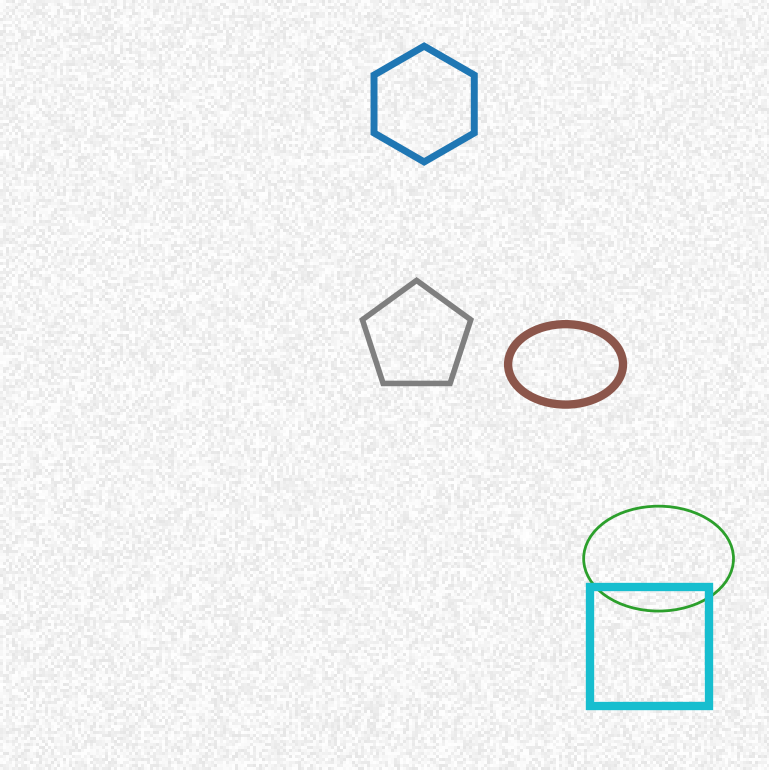[{"shape": "hexagon", "thickness": 2.5, "radius": 0.38, "center": [0.551, 0.865]}, {"shape": "oval", "thickness": 1, "radius": 0.49, "center": [0.855, 0.275]}, {"shape": "oval", "thickness": 3, "radius": 0.37, "center": [0.734, 0.527]}, {"shape": "pentagon", "thickness": 2, "radius": 0.37, "center": [0.541, 0.562]}, {"shape": "square", "thickness": 3, "radius": 0.38, "center": [0.843, 0.16]}]